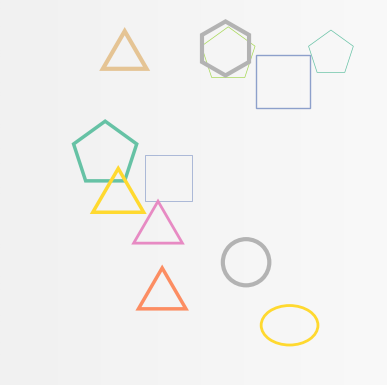[{"shape": "pentagon", "thickness": 2.5, "radius": 0.43, "center": [0.271, 0.6]}, {"shape": "pentagon", "thickness": 0.5, "radius": 0.3, "center": [0.854, 0.861]}, {"shape": "triangle", "thickness": 2.5, "radius": 0.35, "center": [0.419, 0.233]}, {"shape": "square", "thickness": 1, "radius": 0.35, "center": [0.731, 0.788]}, {"shape": "square", "thickness": 0.5, "radius": 0.3, "center": [0.436, 0.538]}, {"shape": "triangle", "thickness": 2, "radius": 0.36, "center": [0.408, 0.405]}, {"shape": "pentagon", "thickness": 0.5, "radius": 0.36, "center": [0.589, 0.858]}, {"shape": "triangle", "thickness": 2.5, "radius": 0.38, "center": [0.305, 0.487]}, {"shape": "oval", "thickness": 2, "radius": 0.37, "center": [0.747, 0.155]}, {"shape": "triangle", "thickness": 3, "radius": 0.33, "center": [0.322, 0.854]}, {"shape": "hexagon", "thickness": 3, "radius": 0.35, "center": [0.582, 0.874]}, {"shape": "circle", "thickness": 3, "radius": 0.3, "center": [0.635, 0.319]}]